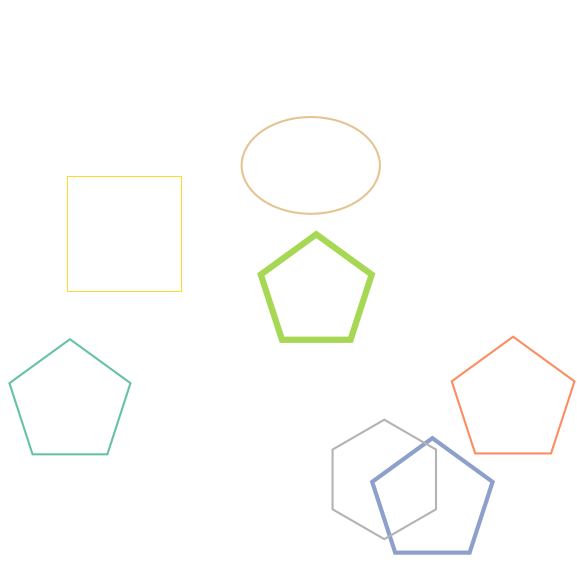[{"shape": "pentagon", "thickness": 1, "radius": 0.55, "center": [0.121, 0.302]}, {"shape": "pentagon", "thickness": 1, "radius": 0.56, "center": [0.889, 0.304]}, {"shape": "pentagon", "thickness": 2, "radius": 0.55, "center": [0.749, 0.131]}, {"shape": "pentagon", "thickness": 3, "radius": 0.5, "center": [0.548, 0.492]}, {"shape": "square", "thickness": 0.5, "radius": 0.5, "center": [0.215, 0.595]}, {"shape": "oval", "thickness": 1, "radius": 0.6, "center": [0.538, 0.713]}, {"shape": "hexagon", "thickness": 1, "radius": 0.52, "center": [0.665, 0.169]}]